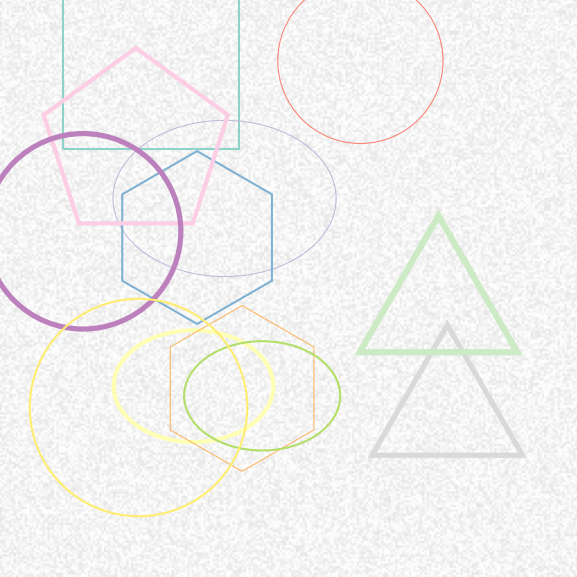[{"shape": "square", "thickness": 1, "radius": 0.76, "center": [0.262, 0.893]}, {"shape": "oval", "thickness": 2, "radius": 0.69, "center": [0.335, 0.33]}, {"shape": "oval", "thickness": 0.5, "radius": 0.97, "center": [0.389, 0.655]}, {"shape": "circle", "thickness": 0.5, "radius": 0.72, "center": [0.624, 0.894]}, {"shape": "hexagon", "thickness": 1, "radius": 0.75, "center": [0.341, 0.588]}, {"shape": "hexagon", "thickness": 0.5, "radius": 0.72, "center": [0.419, 0.327]}, {"shape": "oval", "thickness": 1, "radius": 0.68, "center": [0.454, 0.314]}, {"shape": "pentagon", "thickness": 2, "radius": 0.84, "center": [0.235, 0.748]}, {"shape": "triangle", "thickness": 2.5, "radius": 0.75, "center": [0.775, 0.286]}, {"shape": "circle", "thickness": 2.5, "radius": 0.85, "center": [0.144, 0.599]}, {"shape": "triangle", "thickness": 3, "radius": 0.79, "center": [0.759, 0.468]}, {"shape": "circle", "thickness": 1, "radius": 0.94, "center": [0.24, 0.293]}]